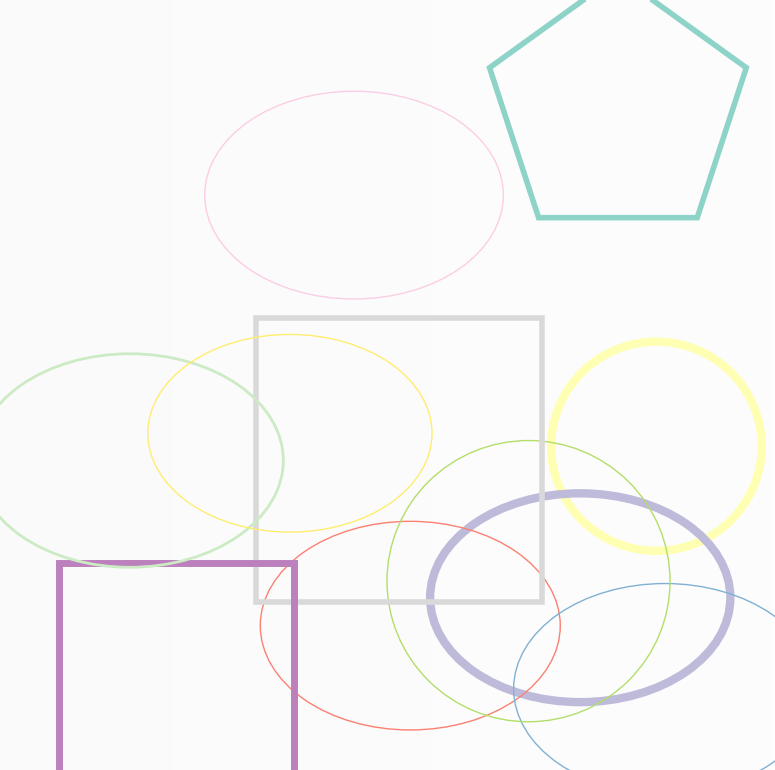[{"shape": "pentagon", "thickness": 2, "radius": 0.87, "center": [0.797, 0.858]}, {"shape": "circle", "thickness": 3, "radius": 0.68, "center": [0.847, 0.42]}, {"shape": "oval", "thickness": 3, "radius": 0.97, "center": [0.749, 0.224]}, {"shape": "oval", "thickness": 0.5, "radius": 0.97, "center": [0.529, 0.187]}, {"shape": "oval", "thickness": 0.5, "radius": 0.98, "center": [0.858, 0.106]}, {"shape": "circle", "thickness": 0.5, "radius": 0.91, "center": [0.682, 0.245]}, {"shape": "oval", "thickness": 0.5, "radius": 0.96, "center": [0.457, 0.747]}, {"shape": "square", "thickness": 2, "radius": 0.92, "center": [0.515, 0.403]}, {"shape": "square", "thickness": 2.5, "radius": 0.76, "center": [0.227, 0.117]}, {"shape": "oval", "thickness": 1, "radius": 0.99, "center": [0.167, 0.402]}, {"shape": "oval", "thickness": 0.5, "radius": 0.92, "center": [0.374, 0.437]}]